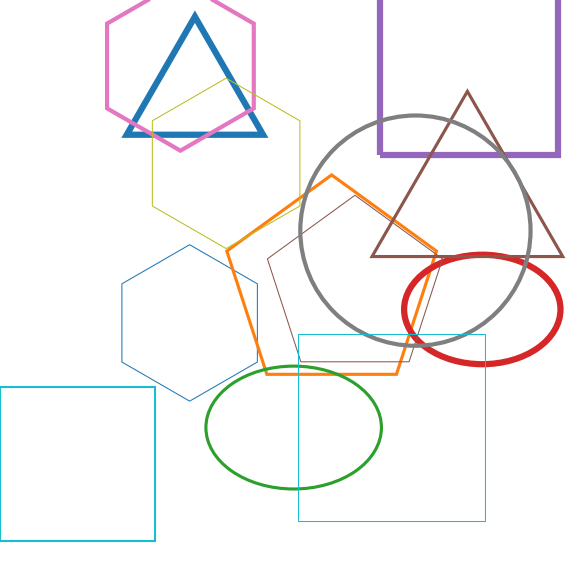[{"shape": "hexagon", "thickness": 0.5, "radius": 0.68, "center": [0.328, 0.44]}, {"shape": "triangle", "thickness": 3, "radius": 0.68, "center": [0.337, 0.834]}, {"shape": "pentagon", "thickness": 1.5, "radius": 0.95, "center": [0.574, 0.505]}, {"shape": "oval", "thickness": 1.5, "radius": 0.76, "center": [0.509, 0.259]}, {"shape": "oval", "thickness": 3, "radius": 0.68, "center": [0.835, 0.463]}, {"shape": "square", "thickness": 3, "radius": 0.77, "center": [0.812, 0.885]}, {"shape": "pentagon", "thickness": 0.5, "radius": 0.8, "center": [0.615, 0.502]}, {"shape": "triangle", "thickness": 1.5, "radius": 0.95, "center": [0.809, 0.65]}, {"shape": "hexagon", "thickness": 2, "radius": 0.73, "center": [0.312, 0.885]}, {"shape": "circle", "thickness": 2, "radius": 1.0, "center": [0.719, 0.6]}, {"shape": "hexagon", "thickness": 0.5, "radius": 0.74, "center": [0.392, 0.716]}, {"shape": "square", "thickness": 0.5, "radius": 0.81, "center": [0.677, 0.259]}, {"shape": "square", "thickness": 1, "radius": 0.67, "center": [0.134, 0.195]}]